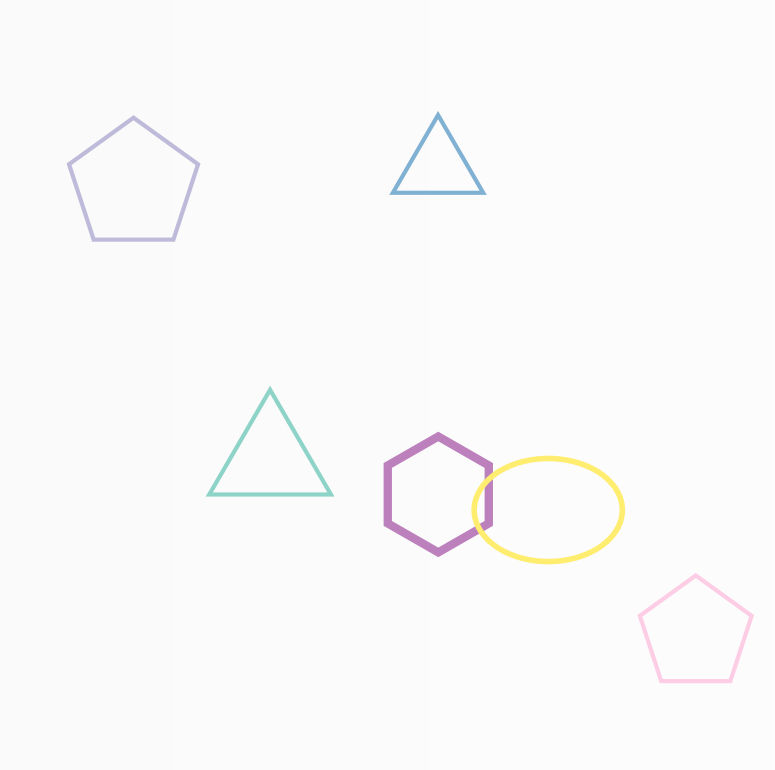[{"shape": "triangle", "thickness": 1.5, "radius": 0.45, "center": [0.349, 0.403]}, {"shape": "pentagon", "thickness": 1.5, "radius": 0.44, "center": [0.172, 0.76]}, {"shape": "triangle", "thickness": 1.5, "radius": 0.34, "center": [0.565, 0.783]}, {"shape": "pentagon", "thickness": 1.5, "radius": 0.38, "center": [0.898, 0.177]}, {"shape": "hexagon", "thickness": 3, "radius": 0.38, "center": [0.566, 0.358]}, {"shape": "oval", "thickness": 2, "radius": 0.48, "center": [0.707, 0.338]}]